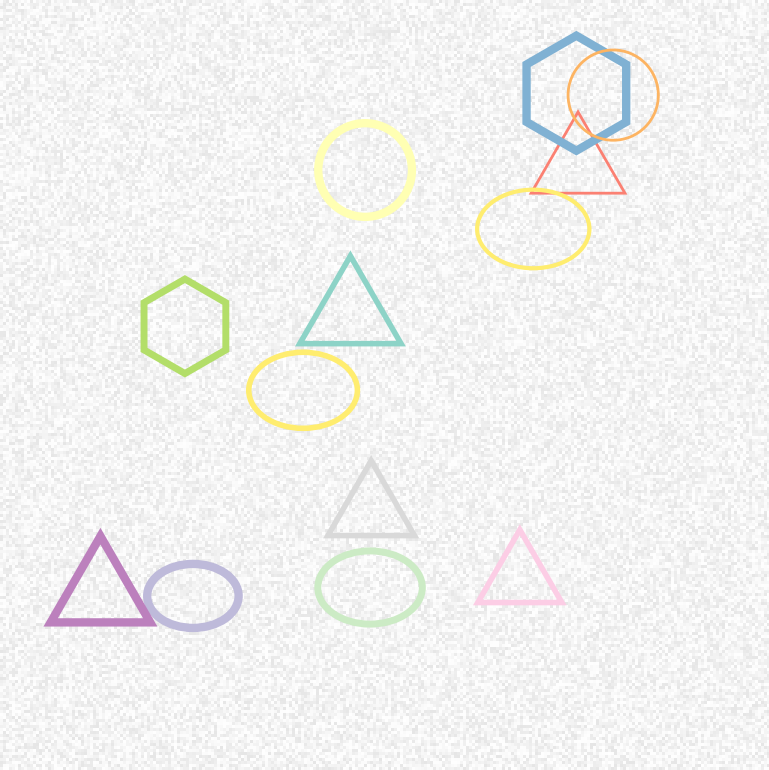[{"shape": "triangle", "thickness": 2, "radius": 0.38, "center": [0.455, 0.592]}, {"shape": "circle", "thickness": 3, "radius": 0.3, "center": [0.474, 0.779]}, {"shape": "oval", "thickness": 3, "radius": 0.3, "center": [0.251, 0.226]}, {"shape": "triangle", "thickness": 1, "radius": 0.35, "center": [0.751, 0.784]}, {"shape": "hexagon", "thickness": 3, "radius": 0.37, "center": [0.749, 0.879]}, {"shape": "circle", "thickness": 1, "radius": 0.29, "center": [0.796, 0.876]}, {"shape": "hexagon", "thickness": 2.5, "radius": 0.31, "center": [0.24, 0.576]}, {"shape": "triangle", "thickness": 2, "radius": 0.32, "center": [0.675, 0.249]}, {"shape": "triangle", "thickness": 2, "radius": 0.32, "center": [0.482, 0.337]}, {"shape": "triangle", "thickness": 3, "radius": 0.37, "center": [0.13, 0.229]}, {"shape": "oval", "thickness": 2.5, "radius": 0.34, "center": [0.481, 0.237]}, {"shape": "oval", "thickness": 2, "radius": 0.35, "center": [0.394, 0.493]}, {"shape": "oval", "thickness": 1.5, "radius": 0.36, "center": [0.693, 0.703]}]